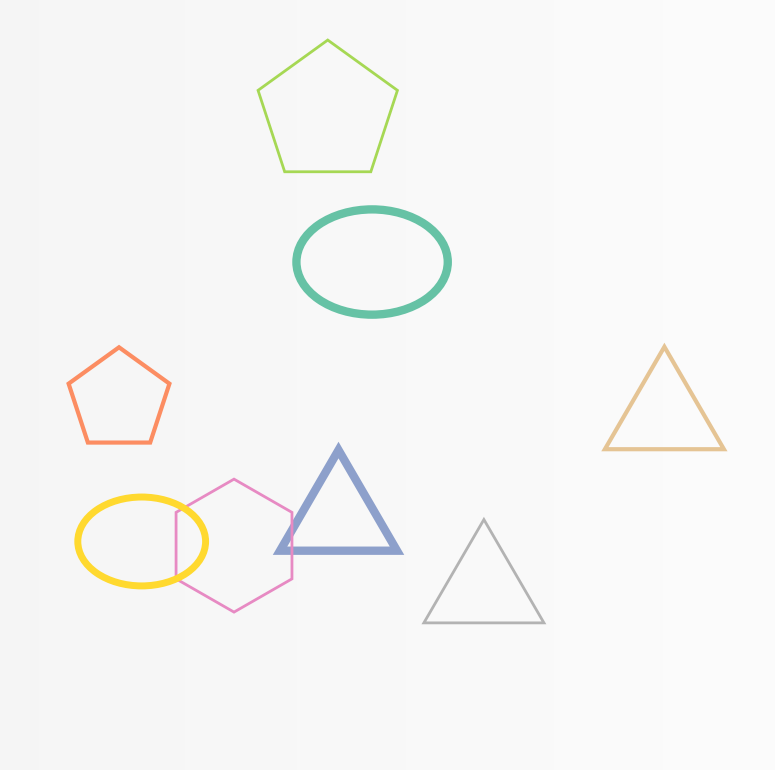[{"shape": "oval", "thickness": 3, "radius": 0.49, "center": [0.48, 0.66]}, {"shape": "pentagon", "thickness": 1.5, "radius": 0.34, "center": [0.154, 0.481]}, {"shape": "triangle", "thickness": 3, "radius": 0.44, "center": [0.437, 0.328]}, {"shape": "hexagon", "thickness": 1, "radius": 0.43, "center": [0.302, 0.291]}, {"shape": "pentagon", "thickness": 1, "radius": 0.47, "center": [0.423, 0.853]}, {"shape": "oval", "thickness": 2.5, "radius": 0.41, "center": [0.183, 0.297]}, {"shape": "triangle", "thickness": 1.5, "radius": 0.44, "center": [0.857, 0.461]}, {"shape": "triangle", "thickness": 1, "radius": 0.45, "center": [0.624, 0.236]}]